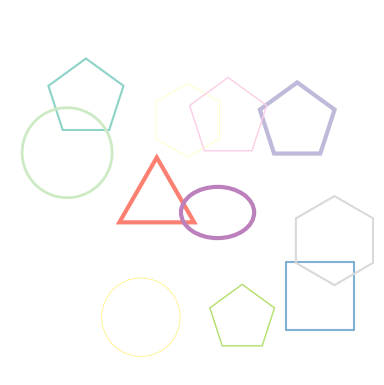[{"shape": "pentagon", "thickness": 1.5, "radius": 0.51, "center": [0.223, 0.745]}, {"shape": "hexagon", "thickness": 0.5, "radius": 0.48, "center": [0.488, 0.688]}, {"shape": "pentagon", "thickness": 3, "radius": 0.51, "center": [0.772, 0.684]}, {"shape": "triangle", "thickness": 3, "radius": 0.56, "center": [0.407, 0.479]}, {"shape": "square", "thickness": 1.5, "radius": 0.44, "center": [0.83, 0.23]}, {"shape": "pentagon", "thickness": 1, "radius": 0.44, "center": [0.629, 0.173]}, {"shape": "pentagon", "thickness": 1, "radius": 0.53, "center": [0.593, 0.693]}, {"shape": "hexagon", "thickness": 1.5, "radius": 0.58, "center": [0.869, 0.375]}, {"shape": "oval", "thickness": 3, "radius": 0.48, "center": [0.565, 0.448]}, {"shape": "circle", "thickness": 2, "radius": 0.58, "center": [0.174, 0.603]}, {"shape": "circle", "thickness": 0.5, "radius": 0.51, "center": [0.366, 0.176]}]